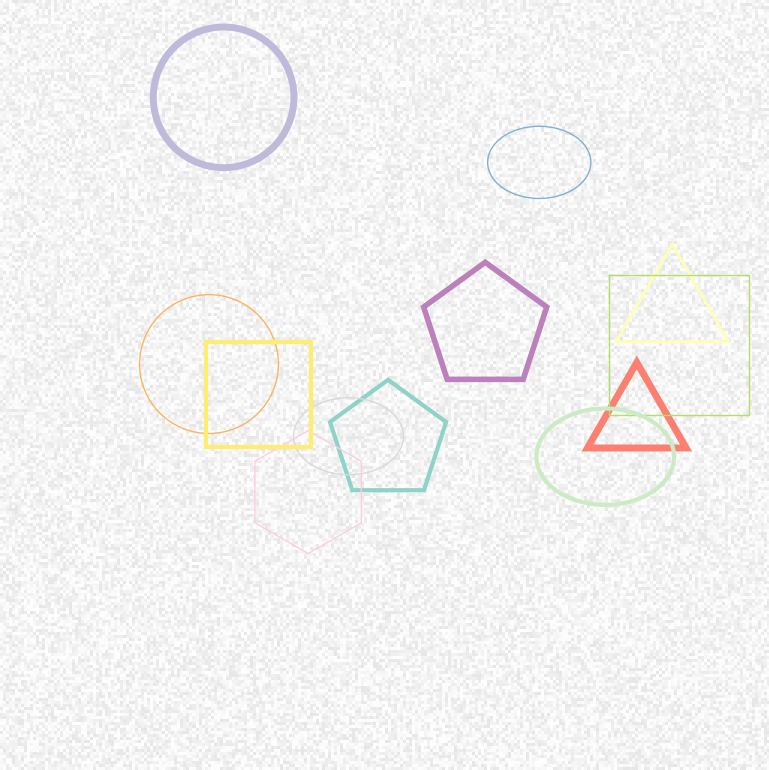[{"shape": "pentagon", "thickness": 1.5, "radius": 0.4, "center": [0.504, 0.427]}, {"shape": "triangle", "thickness": 1, "radius": 0.42, "center": [0.873, 0.598]}, {"shape": "circle", "thickness": 2.5, "radius": 0.46, "center": [0.29, 0.874]}, {"shape": "triangle", "thickness": 2.5, "radius": 0.37, "center": [0.827, 0.455]}, {"shape": "oval", "thickness": 0.5, "radius": 0.33, "center": [0.7, 0.789]}, {"shape": "circle", "thickness": 0.5, "radius": 0.45, "center": [0.271, 0.527]}, {"shape": "square", "thickness": 0.5, "radius": 0.46, "center": [0.882, 0.552]}, {"shape": "hexagon", "thickness": 0.5, "radius": 0.4, "center": [0.4, 0.361]}, {"shape": "oval", "thickness": 0.5, "radius": 0.36, "center": [0.453, 0.433]}, {"shape": "pentagon", "thickness": 2, "radius": 0.42, "center": [0.63, 0.575]}, {"shape": "oval", "thickness": 1.5, "radius": 0.45, "center": [0.786, 0.407]}, {"shape": "square", "thickness": 1.5, "radius": 0.34, "center": [0.336, 0.488]}]